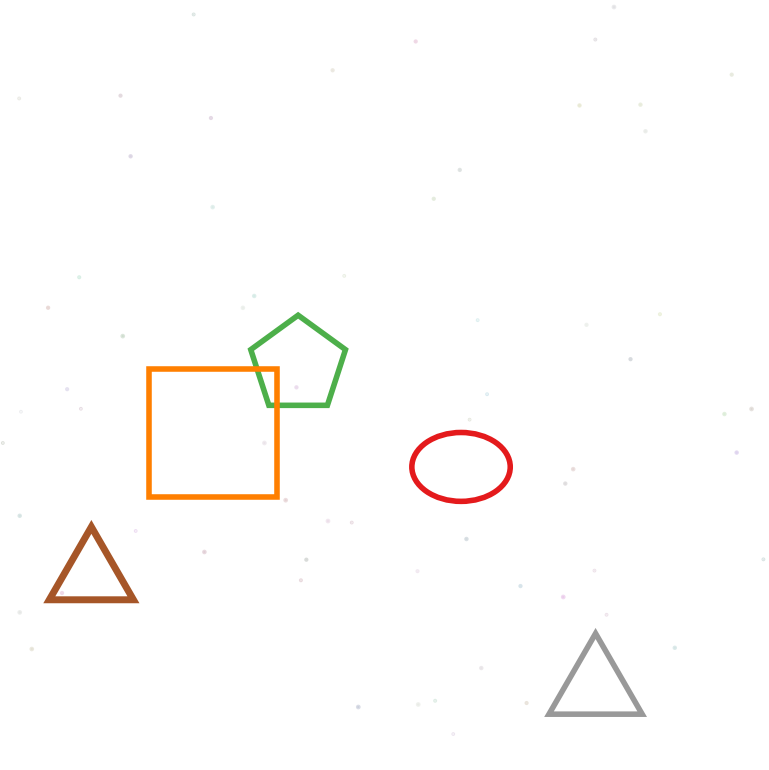[{"shape": "oval", "thickness": 2, "radius": 0.32, "center": [0.599, 0.394]}, {"shape": "pentagon", "thickness": 2, "radius": 0.32, "center": [0.387, 0.526]}, {"shape": "square", "thickness": 2, "radius": 0.42, "center": [0.277, 0.437]}, {"shape": "triangle", "thickness": 2.5, "radius": 0.32, "center": [0.119, 0.253]}, {"shape": "triangle", "thickness": 2, "radius": 0.35, "center": [0.773, 0.107]}]